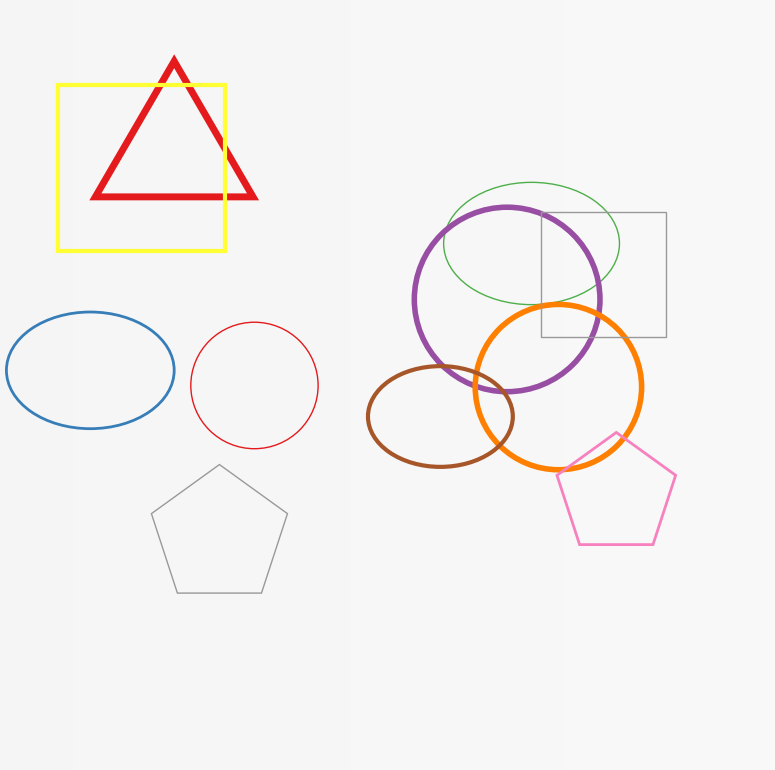[{"shape": "circle", "thickness": 0.5, "radius": 0.41, "center": [0.328, 0.499]}, {"shape": "triangle", "thickness": 2.5, "radius": 0.59, "center": [0.225, 0.803]}, {"shape": "oval", "thickness": 1, "radius": 0.54, "center": [0.117, 0.519]}, {"shape": "oval", "thickness": 0.5, "radius": 0.57, "center": [0.686, 0.684]}, {"shape": "circle", "thickness": 2, "radius": 0.6, "center": [0.654, 0.611]}, {"shape": "circle", "thickness": 2, "radius": 0.54, "center": [0.721, 0.497]}, {"shape": "square", "thickness": 1.5, "radius": 0.54, "center": [0.183, 0.782]}, {"shape": "oval", "thickness": 1.5, "radius": 0.47, "center": [0.568, 0.459]}, {"shape": "pentagon", "thickness": 1, "radius": 0.4, "center": [0.795, 0.358]}, {"shape": "square", "thickness": 0.5, "radius": 0.4, "center": [0.779, 0.644]}, {"shape": "pentagon", "thickness": 0.5, "radius": 0.46, "center": [0.283, 0.304]}]